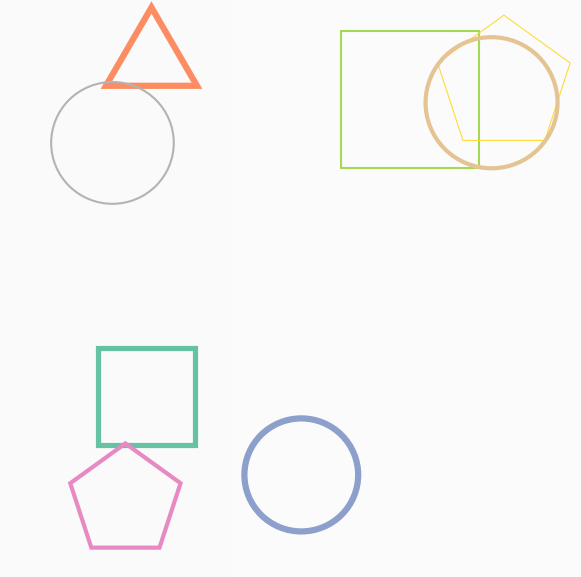[{"shape": "square", "thickness": 2.5, "radius": 0.42, "center": [0.253, 0.312]}, {"shape": "triangle", "thickness": 3, "radius": 0.45, "center": [0.261, 0.896]}, {"shape": "circle", "thickness": 3, "radius": 0.49, "center": [0.518, 0.177]}, {"shape": "pentagon", "thickness": 2, "radius": 0.5, "center": [0.216, 0.132]}, {"shape": "square", "thickness": 1, "radius": 0.59, "center": [0.706, 0.826]}, {"shape": "pentagon", "thickness": 0.5, "radius": 0.6, "center": [0.867, 0.853]}, {"shape": "circle", "thickness": 2, "radius": 0.57, "center": [0.846, 0.821]}, {"shape": "circle", "thickness": 1, "radius": 0.53, "center": [0.193, 0.752]}]